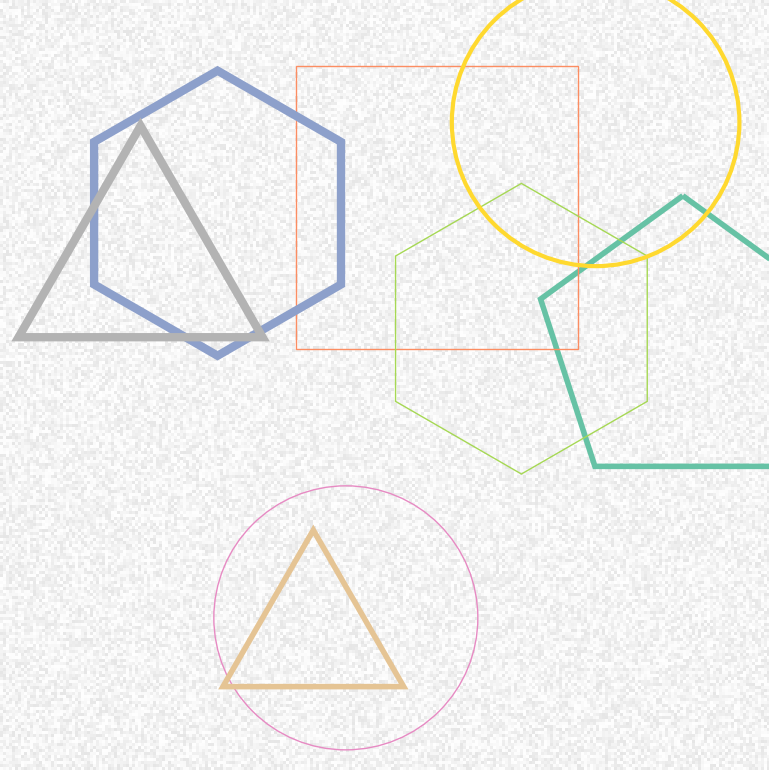[{"shape": "pentagon", "thickness": 2, "radius": 0.97, "center": [0.887, 0.552]}, {"shape": "square", "thickness": 0.5, "radius": 0.92, "center": [0.567, 0.731]}, {"shape": "hexagon", "thickness": 3, "radius": 0.93, "center": [0.283, 0.723]}, {"shape": "circle", "thickness": 0.5, "radius": 0.86, "center": [0.449, 0.198]}, {"shape": "hexagon", "thickness": 0.5, "radius": 0.94, "center": [0.677, 0.573]}, {"shape": "circle", "thickness": 1.5, "radius": 0.93, "center": [0.774, 0.841]}, {"shape": "triangle", "thickness": 2, "radius": 0.68, "center": [0.407, 0.176]}, {"shape": "triangle", "thickness": 3, "radius": 0.91, "center": [0.183, 0.654]}]